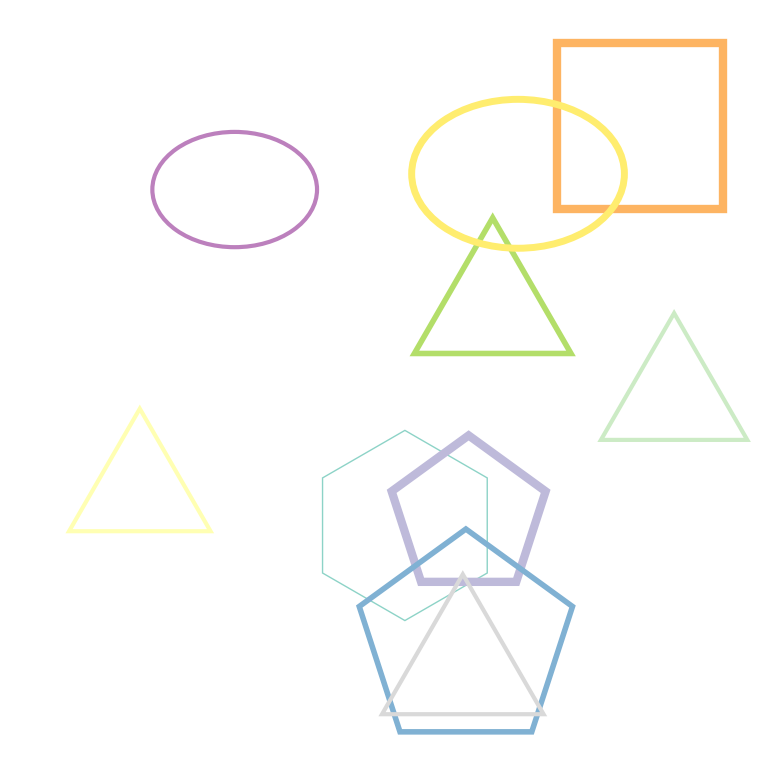[{"shape": "hexagon", "thickness": 0.5, "radius": 0.62, "center": [0.526, 0.318]}, {"shape": "triangle", "thickness": 1.5, "radius": 0.53, "center": [0.182, 0.363]}, {"shape": "pentagon", "thickness": 3, "radius": 0.53, "center": [0.609, 0.329]}, {"shape": "pentagon", "thickness": 2, "radius": 0.73, "center": [0.605, 0.167]}, {"shape": "square", "thickness": 3, "radius": 0.54, "center": [0.831, 0.836]}, {"shape": "triangle", "thickness": 2, "radius": 0.59, "center": [0.64, 0.6]}, {"shape": "triangle", "thickness": 1.5, "radius": 0.61, "center": [0.601, 0.133]}, {"shape": "oval", "thickness": 1.5, "radius": 0.53, "center": [0.305, 0.754]}, {"shape": "triangle", "thickness": 1.5, "radius": 0.55, "center": [0.875, 0.484]}, {"shape": "oval", "thickness": 2.5, "radius": 0.69, "center": [0.673, 0.774]}]